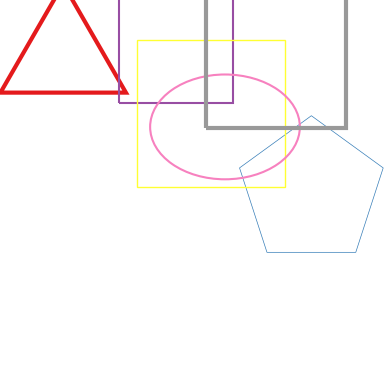[{"shape": "triangle", "thickness": 3, "radius": 0.94, "center": [0.164, 0.853]}, {"shape": "pentagon", "thickness": 0.5, "radius": 0.98, "center": [0.809, 0.503]}, {"shape": "square", "thickness": 1.5, "radius": 0.74, "center": [0.456, 0.881]}, {"shape": "square", "thickness": 1, "radius": 0.96, "center": [0.548, 0.705]}, {"shape": "oval", "thickness": 1.5, "radius": 0.97, "center": [0.584, 0.67]}, {"shape": "square", "thickness": 3, "radius": 0.91, "center": [0.717, 0.85]}]